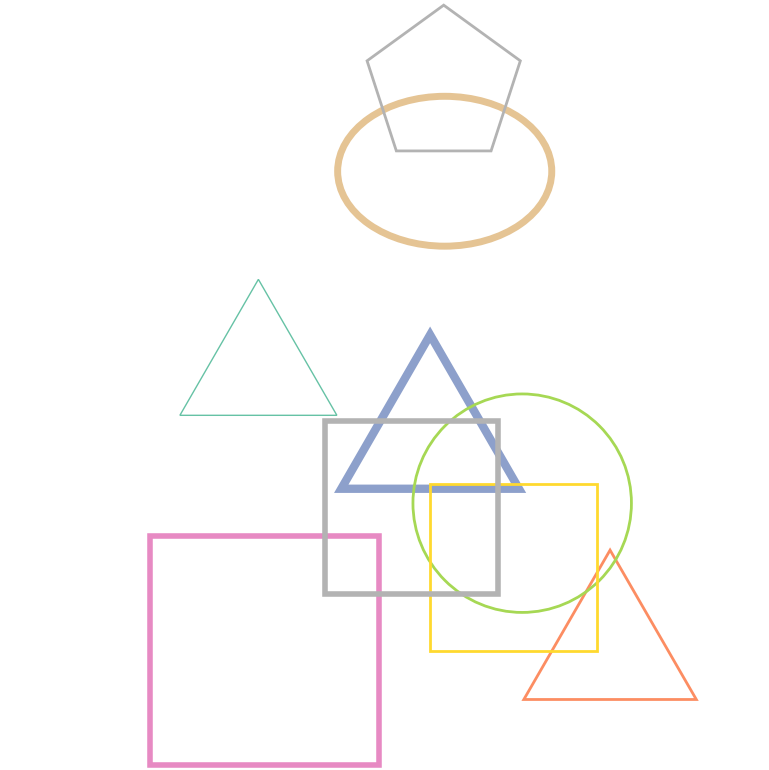[{"shape": "triangle", "thickness": 0.5, "radius": 0.59, "center": [0.336, 0.519]}, {"shape": "triangle", "thickness": 1, "radius": 0.65, "center": [0.792, 0.156]}, {"shape": "triangle", "thickness": 3, "radius": 0.67, "center": [0.559, 0.432]}, {"shape": "square", "thickness": 2, "radius": 0.74, "center": [0.343, 0.155]}, {"shape": "circle", "thickness": 1, "radius": 0.71, "center": [0.678, 0.347]}, {"shape": "square", "thickness": 1, "radius": 0.54, "center": [0.667, 0.263]}, {"shape": "oval", "thickness": 2.5, "radius": 0.7, "center": [0.578, 0.778]}, {"shape": "square", "thickness": 2, "radius": 0.56, "center": [0.534, 0.341]}, {"shape": "pentagon", "thickness": 1, "radius": 0.52, "center": [0.576, 0.889]}]